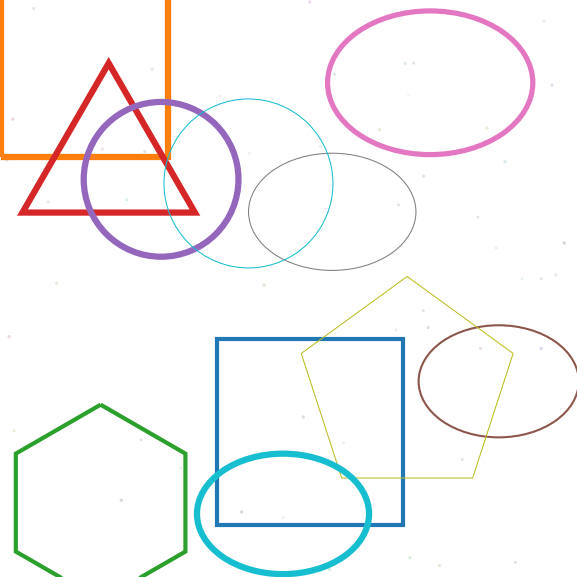[{"shape": "square", "thickness": 2, "radius": 0.81, "center": [0.537, 0.25]}, {"shape": "square", "thickness": 3, "radius": 0.72, "center": [0.146, 0.871]}, {"shape": "hexagon", "thickness": 2, "radius": 0.85, "center": [0.174, 0.129]}, {"shape": "triangle", "thickness": 3, "radius": 0.86, "center": [0.188, 0.717]}, {"shape": "circle", "thickness": 3, "radius": 0.67, "center": [0.279, 0.689]}, {"shape": "oval", "thickness": 1, "radius": 0.69, "center": [0.864, 0.339]}, {"shape": "oval", "thickness": 2.5, "radius": 0.89, "center": [0.745, 0.856]}, {"shape": "oval", "thickness": 0.5, "radius": 0.72, "center": [0.575, 0.632]}, {"shape": "pentagon", "thickness": 0.5, "radius": 0.96, "center": [0.705, 0.327]}, {"shape": "oval", "thickness": 3, "radius": 0.74, "center": [0.49, 0.109]}, {"shape": "circle", "thickness": 0.5, "radius": 0.73, "center": [0.43, 0.681]}]